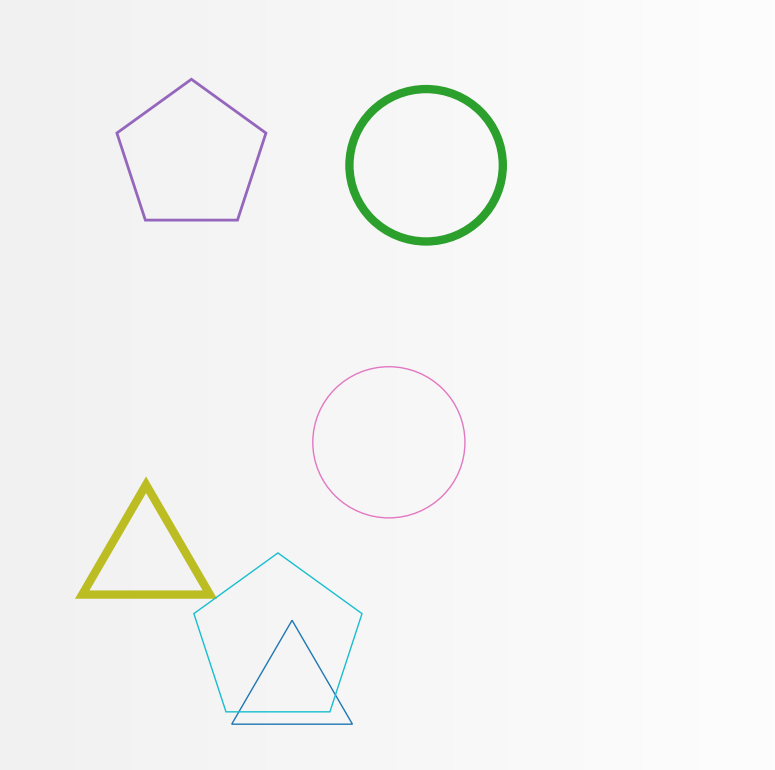[{"shape": "triangle", "thickness": 0.5, "radius": 0.45, "center": [0.377, 0.104]}, {"shape": "circle", "thickness": 3, "radius": 0.49, "center": [0.55, 0.785]}, {"shape": "pentagon", "thickness": 1, "radius": 0.51, "center": [0.247, 0.796]}, {"shape": "circle", "thickness": 0.5, "radius": 0.49, "center": [0.502, 0.426]}, {"shape": "triangle", "thickness": 3, "radius": 0.48, "center": [0.188, 0.275]}, {"shape": "pentagon", "thickness": 0.5, "radius": 0.57, "center": [0.359, 0.168]}]